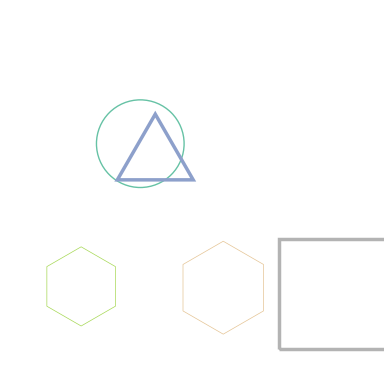[{"shape": "circle", "thickness": 1, "radius": 0.57, "center": [0.364, 0.627]}, {"shape": "triangle", "thickness": 2.5, "radius": 0.57, "center": [0.403, 0.59]}, {"shape": "hexagon", "thickness": 0.5, "radius": 0.51, "center": [0.211, 0.256]}, {"shape": "hexagon", "thickness": 0.5, "radius": 0.6, "center": [0.58, 0.253]}, {"shape": "square", "thickness": 2.5, "radius": 0.72, "center": [0.867, 0.236]}]